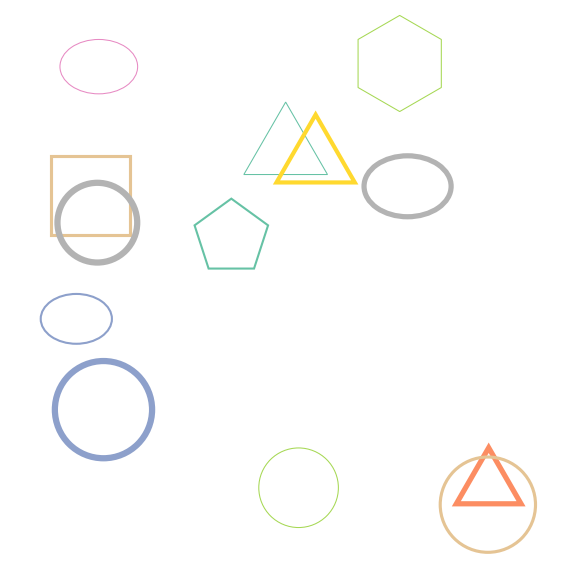[{"shape": "pentagon", "thickness": 1, "radius": 0.33, "center": [0.401, 0.588]}, {"shape": "triangle", "thickness": 0.5, "radius": 0.42, "center": [0.495, 0.739]}, {"shape": "triangle", "thickness": 2.5, "radius": 0.32, "center": [0.846, 0.159]}, {"shape": "circle", "thickness": 3, "radius": 0.42, "center": [0.179, 0.29]}, {"shape": "oval", "thickness": 1, "radius": 0.31, "center": [0.132, 0.447]}, {"shape": "oval", "thickness": 0.5, "radius": 0.34, "center": [0.171, 0.884]}, {"shape": "circle", "thickness": 0.5, "radius": 0.34, "center": [0.517, 0.155]}, {"shape": "hexagon", "thickness": 0.5, "radius": 0.42, "center": [0.692, 0.889]}, {"shape": "triangle", "thickness": 2, "radius": 0.39, "center": [0.547, 0.722]}, {"shape": "square", "thickness": 1.5, "radius": 0.34, "center": [0.157, 0.66]}, {"shape": "circle", "thickness": 1.5, "radius": 0.41, "center": [0.845, 0.125]}, {"shape": "oval", "thickness": 2.5, "radius": 0.38, "center": [0.706, 0.677]}, {"shape": "circle", "thickness": 3, "radius": 0.35, "center": [0.169, 0.614]}]